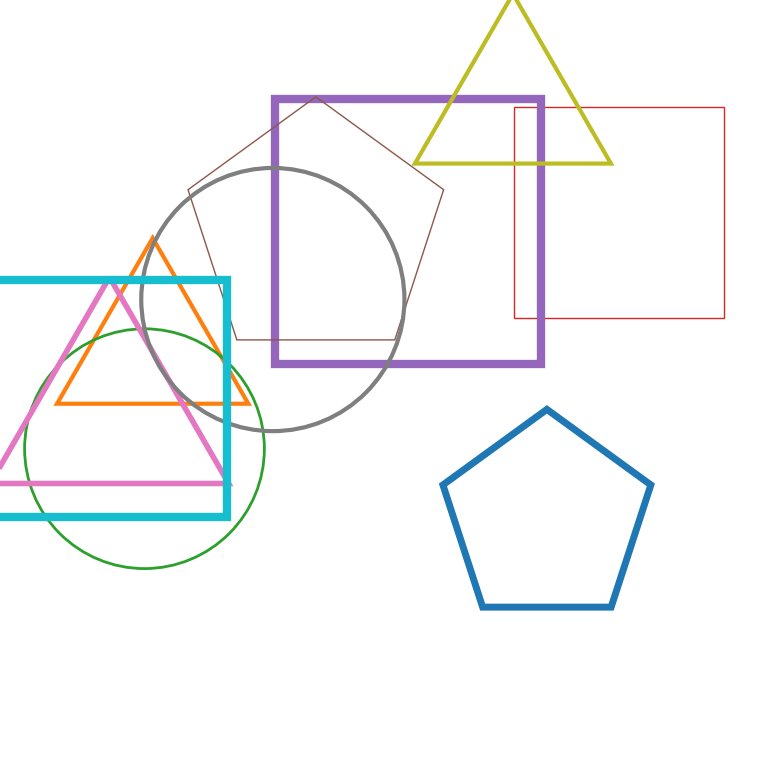[{"shape": "pentagon", "thickness": 2.5, "radius": 0.71, "center": [0.71, 0.326]}, {"shape": "triangle", "thickness": 1.5, "radius": 0.72, "center": [0.198, 0.547]}, {"shape": "circle", "thickness": 1, "radius": 0.78, "center": [0.188, 0.417]}, {"shape": "square", "thickness": 0.5, "radius": 0.68, "center": [0.803, 0.724]}, {"shape": "square", "thickness": 3, "radius": 0.86, "center": [0.53, 0.699]}, {"shape": "pentagon", "thickness": 0.5, "radius": 0.87, "center": [0.41, 0.7]}, {"shape": "triangle", "thickness": 2, "radius": 0.89, "center": [0.142, 0.461]}, {"shape": "circle", "thickness": 1.5, "radius": 0.85, "center": [0.354, 0.611]}, {"shape": "triangle", "thickness": 1.5, "radius": 0.73, "center": [0.666, 0.861]}, {"shape": "square", "thickness": 3, "radius": 0.77, "center": [0.142, 0.482]}]